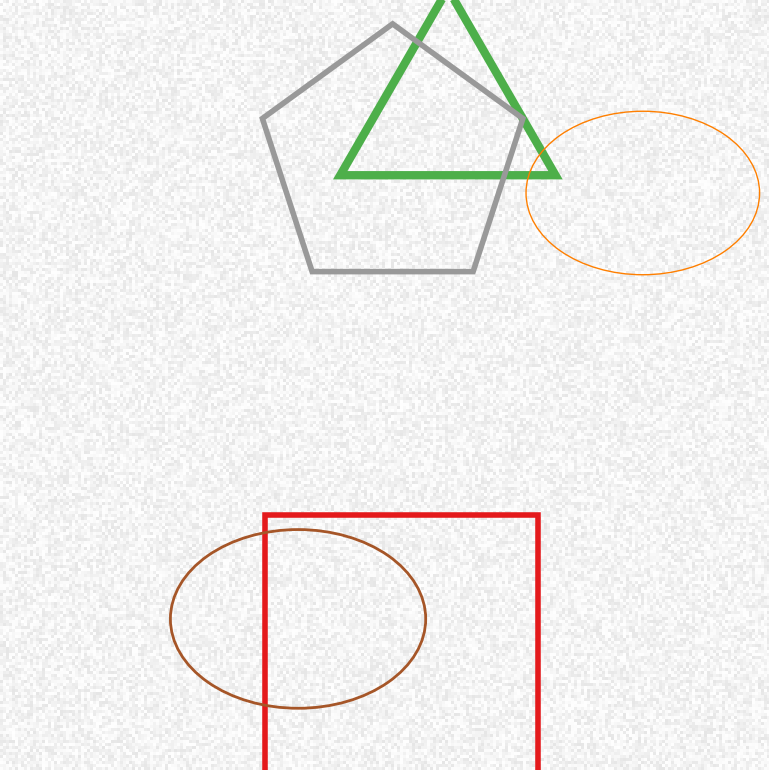[{"shape": "square", "thickness": 2, "radius": 0.88, "center": [0.522, 0.154]}, {"shape": "triangle", "thickness": 3, "radius": 0.81, "center": [0.582, 0.853]}, {"shape": "oval", "thickness": 0.5, "radius": 0.76, "center": [0.835, 0.749]}, {"shape": "oval", "thickness": 1, "radius": 0.83, "center": [0.387, 0.196]}, {"shape": "pentagon", "thickness": 2, "radius": 0.89, "center": [0.51, 0.791]}]